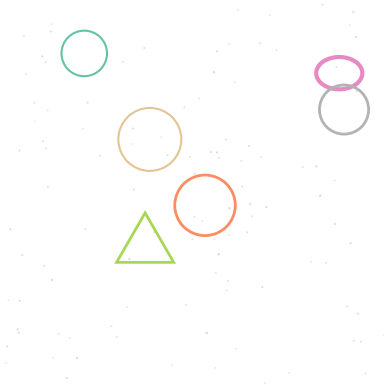[{"shape": "circle", "thickness": 1.5, "radius": 0.3, "center": [0.219, 0.861]}, {"shape": "circle", "thickness": 2, "radius": 0.39, "center": [0.533, 0.467]}, {"shape": "oval", "thickness": 3, "radius": 0.3, "center": [0.881, 0.81]}, {"shape": "triangle", "thickness": 2, "radius": 0.43, "center": [0.377, 0.361]}, {"shape": "circle", "thickness": 1.5, "radius": 0.41, "center": [0.389, 0.638]}, {"shape": "circle", "thickness": 2, "radius": 0.32, "center": [0.894, 0.715]}]